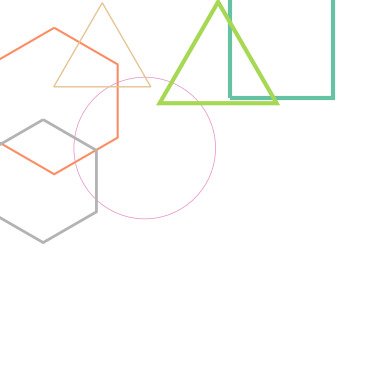[{"shape": "square", "thickness": 3, "radius": 0.67, "center": [0.73, 0.878]}, {"shape": "hexagon", "thickness": 1.5, "radius": 0.95, "center": [0.141, 0.738]}, {"shape": "circle", "thickness": 0.5, "radius": 0.92, "center": [0.376, 0.615]}, {"shape": "triangle", "thickness": 3, "radius": 0.88, "center": [0.567, 0.82]}, {"shape": "triangle", "thickness": 1, "radius": 0.73, "center": [0.266, 0.847]}, {"shape": "hexagon", "thickness": 2, "radius": 0.8, "center": [0.112, 0.53]}]